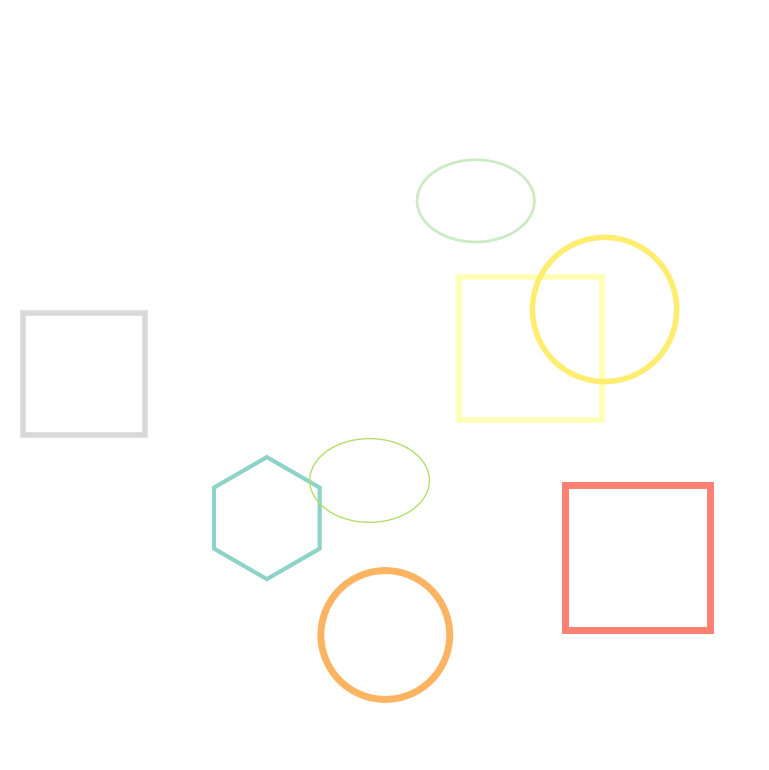[{"shape": "hexagon", "thickness": 1.5, "radius": 0.4, "center": [0.347, 0.327]}, {"shape": "square", "thickness": 2, "radius": 0.47, "center": [0.689, 0.548]}, {"shape": "square", "thickness": 2.5, "radius": 0.47, "center": [0.828, 0.276]}, {"shape": "circle", "thickness": 2.5, "radius": 0.42, "center": [0.5, 0.175]}, {"shape": "oval", "thickness": 0.5, "radius": 0.39, "center": [0.48, 0.376]}, {"shape": "square", "thickness": 2, "radius": 0.4, "center": [0.109, 0.515]}, {"shape": "oval", "thickness": 1, "radius": 0.38, "center": [0.618, 0.739]}, {"shape": "circle", "thickness": 2, "radius": 0.47, "center": [0.785, 0.598]}]